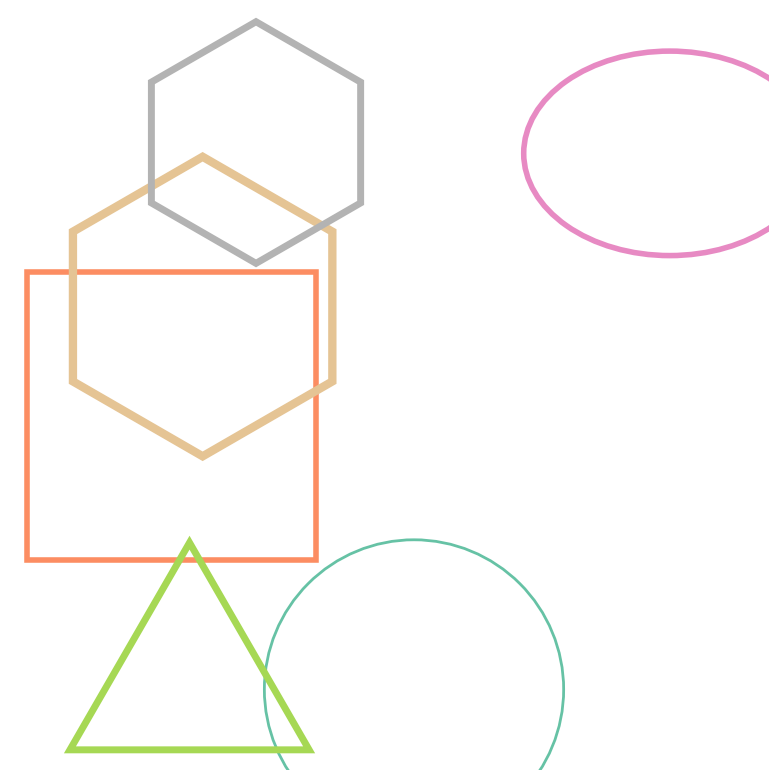[{"shape": "circle", "thickness": 1, "radius": 0.97, "center": [0.538, 0.105]}, {"shape": "square", "thickness": 2, "radius": 0.94, "center": [0.223, 0.46]}, {"shape": "oval", "thickness": 2, "radius": 0.95, "center": [0.87, 0.801]}, {"shape": "triangle", "thickness": 2.5, "radius": 0.9, "center": [0.246, 0.116]}, {"shape": "hexagon", "thickness": 3, "radius": 0.97, "center": [0.263, 0.602]}, {"shape": "hexagon", "thickness": 2.5, "radius": 0.78, "center": [0.332, 0.815]}]